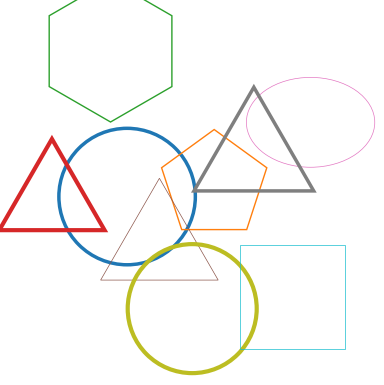[{"shape": "circle", "thickness": 2.5, "radius": 0.89, "center": [0.33, 0.489]}, {"shape": "pentagon", "thickness": 1, "radius": 0.72, "center": [0.556, 0.52]}, {"shape": "hexagon", "thickness": 1, "radius": 0.92, "center": [0.287, 0.867]}, {"shape": "triangle", "thickness": 3, "radius": 0.79, "center": [0.135, 0.481]}, {"shape": "triangle", "thickness": 0.5, "radius": 0.88, "center": [0.414, 0.361]}, {"shape": "oval", "thickness": 0.5, "radius": 0.83, "center": [0.807, 0.682]}, {"shape": "triangle", "thickness": 2.5, "radius": 0.9, "center": [0.659, 0.594]}, {"shape": "circle", "thickness": 3, "radius": 0.84, "center": [0.499, 0.198]}, {"shape": "square", "thickness": 0.5, "radius": 0.68, "center": [0.759, 0.229]}]